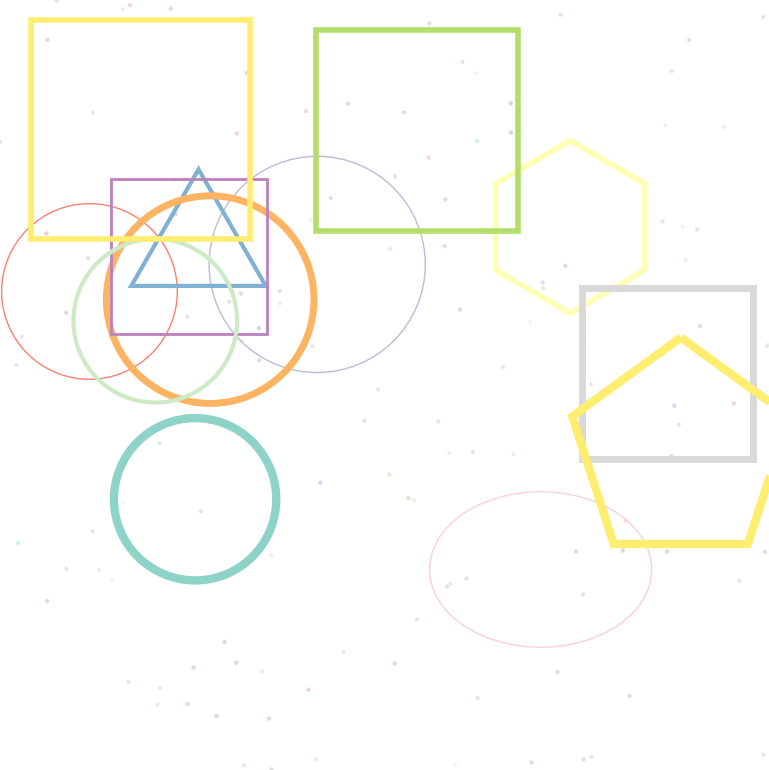[{"shape": "circle", "thickness": 3, "radius": 0.53, "center": [0.253, 0.352]}, {"shape": "hexagon", "thickness": 2, "radius": 0.56, "center": [0.74, 0.705]}, {"shape": "circle", "thickness": 0.5, "radius": 0.7, "center": [0.412, 0.657]}, {"shape": "circle", "thickness": 0.5, "radius": 0.57, "center": [0.116, 0.621]}, {"shape": "triangle", "thickness": 1.5, "radius": 0.5, "center": [0.258, 0.679]}, {"shape": "circle", "thickness": 2.5, "radius": 0.67, "center": [0.273, 0.611]}, {"shape": "square", "thickness": 2, "radius": 0.66, "center": [0.542, 0.831]}, {"shape": "oval", "thickness": 0.5, "radius": 0.72, "center": [0.702, 0.26]}, {"shape": "square", "thickness": 2.5, "radius": 0.56, "center": [0.867, 0.515]}, {"shape": "square", "thickness": 1, "radius": 0.5, "center": [0.246, 0.667]}, {"shape": "circle", "thickness": 1.5, "radius": 0.53, "center": [0.202, 0.584]}, {"shape": "pentagon", "thickness": 3, "radius": 0.74, "center": [0.884, 0.413]}, {"shape": "square", "thickness": 2, "radius": 0.71, "center": [0.183, 0.832]}]